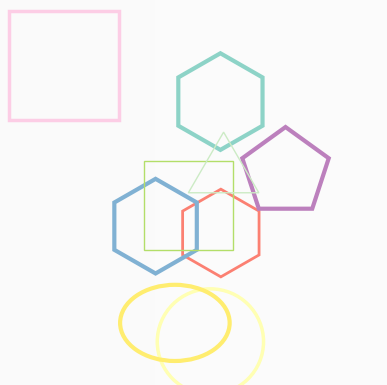[{"shape": "hexagon", "thickness": 3, "radius": 0.63, "center": [0.569, 0.736]}, {"shape": "circle", "thickness": 2.5, "radius": 0.69, "center": [0.543, 0.113]}, {"shape": "hexagon", "thickness": 2, "radius": 0.57, "center": [0.57, 0.395]}, {"shape": "hexagon", "thickness": 3, "radius": 0.61, "center": [0.401, 0.413]}, {"shape": "square", "thickness": 1, "radius": 0.57, "center": [0.486, 0.466]}, {"shape": "square", "thickness": 2.5, "radius": 0.71, "center": [0.165, 0.83]}, {"shape": "pentagon", "thickness": 3, "radius": 0.59, "center": [0.737, 0.553]}, {"shape": "triangle", "thickness": 1, "radius": 0.52, "center": [0.577, 0.552]}, {"shape": "oval", "thickness": 3, "radius": 0.71, "center": [0.451, 0.161]}]